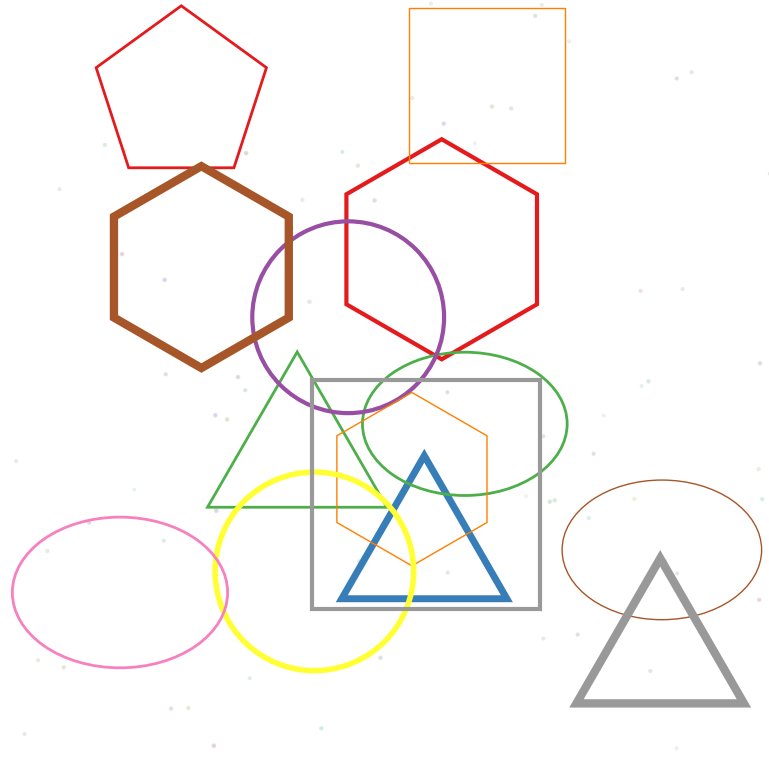[{"shape": "hexagon", "thickness": 1.5, "radius": 0.71, "center": [0.574, 0.676]}, {"shape": "pentagon", "thickness": 1, "radius": 0.58, "center": [0.235, 0.876]}, {"shape": "triangle", "thickness": 2.5, "radius": 0.62, "center": [0.551, 0.284]}, {"shape": "triangle", "thickness": 1, "radius": 0.67, "center": [0.386, 0.408]}, {"shape": "oval", "thickness": 1, "radius": 0.66, "center": [0.604, 0.45]}, {"shape": "circle", "thickness": 1.5, "radius": 0.62, "center": [0.452, 0.588]}, {"shape": "square", "thickness": 0.5, "radius": 0.5, "center": [0.632, 0.889]}, {"shape": "hexagon", "thickness": 0.5, "radius": 0.56, "center": [0.535, 0.378]}, {"shape": "circle", "thickness": 2, "radius": 0.64, "center": [0.408, 0.258]}, {"shape": "oval", "thickness": 0.5, "radius": 0.65, "center": [0.86, 0.286]}, {"shape": "hexagon", "thickness": 3, "radius": 0.66, "center": [0.262, 0.653]}, {"shape": "oval", "thickness": 1, "radius": 0.7, "center": [0.156, 0.231]}, {"shape": "triangle", "thickness": 3, "radius": 0.63, "center": [0.857, 0.149]}, {"shape": "square", "thickness": 1.5, "radius": 0.74, "center": [0.553, 0.358]}]